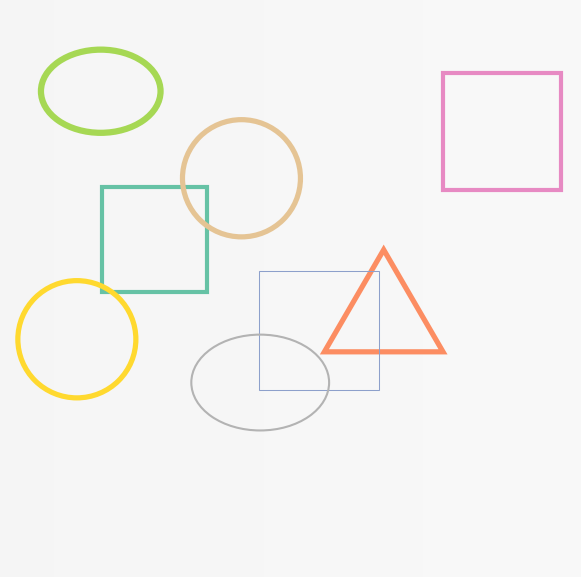[{"shape": "square", "thickness": 2, "radius": 0.45, "center": [0.266, 0.584]}, {"shape": "triangle", "thickness": 2.5, "radius": 0.59, "center": [0.66, 0.449]}, {"shape": "square", "thickness": 0.5, "radius": 0.51, "center": [0.549, 0.427]}, {"shape": "square", "thickness": 2, "radius": 0.51, "center": [0.864, 0.772]}, {"shape": "oval", "thickness": 3, "radius": 0.51, "center": [0.173, 0.841]}, {"shape": "circle", "thickness": 2.5, "radius": 0.51, "center": [0.132, 0.412]}, {"shape": "circle", "thickness": 2.5, "radius": 0.51, "center": [0.415, 0.69]}, {"shape": "oval", "thickness": 1, "radius": 0.59, "center": [0.448, 0.337]}]